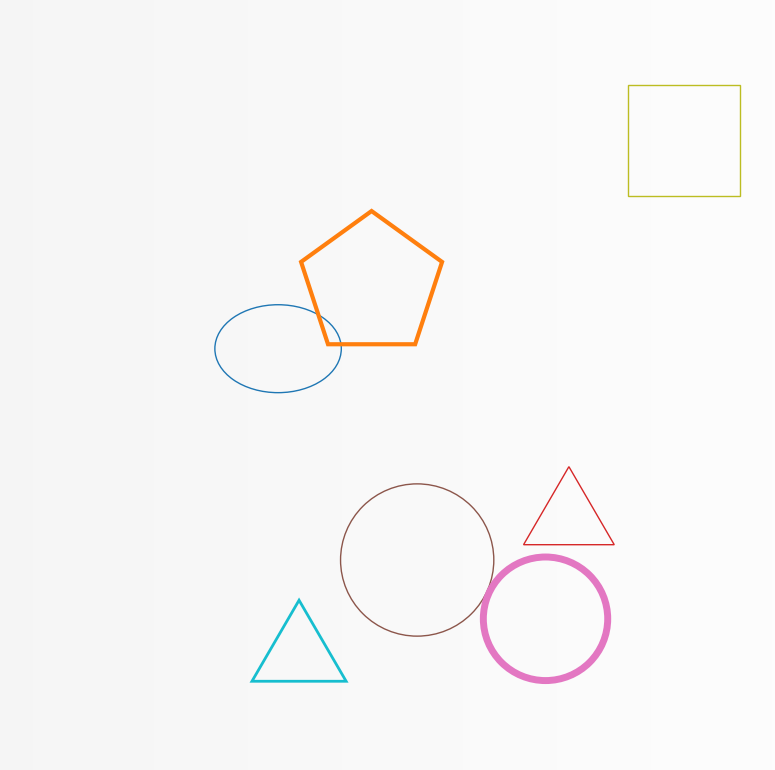[{"shape": "oval", "thickness": 0.5, "radius": 0.41, "center": [0.359, 0.547]}, {"shape": "pentagon", "thickness": 1.5, "radius": 0.48, "center": [0.479, 0.63]}, {"shape": "triangle", "thickness": 0.5, "radius": 0.34, "center": [0.734, 0.326]}, {"shape": "circle", "thickness": 0.5, "radius": 0.49, "center": [0.538, 0.273]}, {"shape": "circle", "thickness": 2.5, "radius": 0.4, "center": [0.704, 0.196]}, {"shape": "square", "thickness": 0.5, "radius": 0.36, "center": [0.883, 0.818]}, {"shape": "triangle", "thickness": 1, "radius": 0.35, "center": [0.386, 0.15]}]